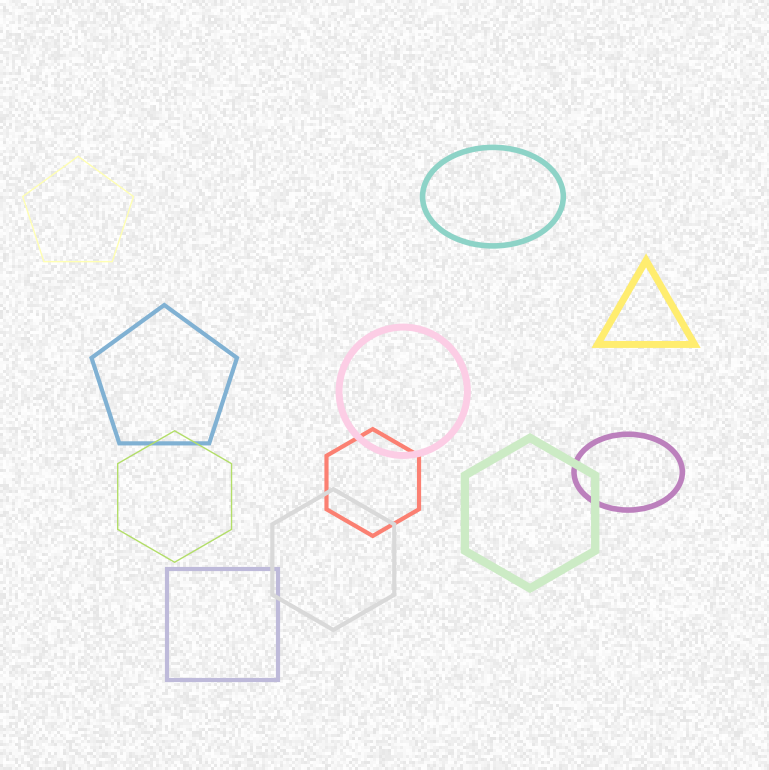[{"shape": "oval", "thickness": 2, "radius": 0.46, "center": [0.64, 0.745]}, {"shape": "pentagon", "thickness": 0.5, "radius": 0.38, "center": [0.101, 0.721]}, {"shape": "square", "thickness": 1.5, "radius": 0.36, "center": [0.289, 0.189]}, {"shape": "hexagon", "thickness": 1.5, "radius": 0.35, "center": [0.484, 0.373]}, {"shape": "pentagon", "thickness": 1.5, "radius": 0.5, "center": [0.213, 0.505]}, {"shape": "hexagon", "thickness": 0.5, "radius": 0.43, "center": [0.227, 0.355]}, {"shape": "circle", "thickness": 2.5, "radius": 0.42, "center": [0.524, 0.492]}, {"shape": "hexagon", "thickness": 1.5, "radius": 0.46, "center": [0.433, 0.273]}, {"shape": "oval", "thickness": 2, "radius": 0.35, "center": [0.816, 0.387]}, {"shape": "hexagon", "thickness": 3, "radius": 0.49, "center": [0.688, 0.334]}, {"shape": "triangle", "thickness": 2.5, "radius": 0.36, "center": [0.839, 0.589]}]